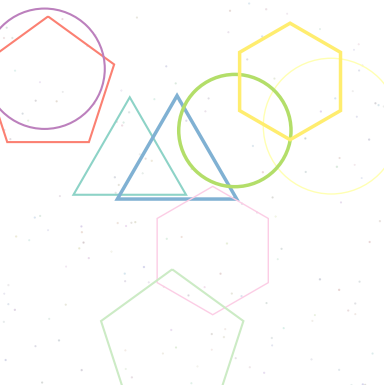[{"shape": "triangle", "thickness": 1.5, "radius": 0.84, "center": [0.337, 0.579]}, {"shape": "circle", "thickness": 1, "radius": 0.88, "center": [0.86, 0.672]}, {"shape": "pentagon", "thickness": 1.5, "radius": 0.9, "center": [0.125, 0.777]}, {"shape": "triangle", "thickness": 2.5, "radius": 0.89, "center": [0.46, 0.572]}, {"shape": "circle", "thickness": 2.5, "radius": 0.73, "center": [0.61, 0.661]}, {"shape": "hexagon", "thickness": 1, "radius": 0.83, "center": [0.553, 0.349]}, {"shape": "circle", "thickness": 1.5, "radius": 0.78, "center": [0.116, 0.821]}, {"shape": "pentagon", "thickness": 1.5, "radius": 0.97, "center": [0.447, 0.106]}, {"shape": "hexagon", "thickness": 2.5, "radius": 0.76, "center": [0.753, 0.788]}]